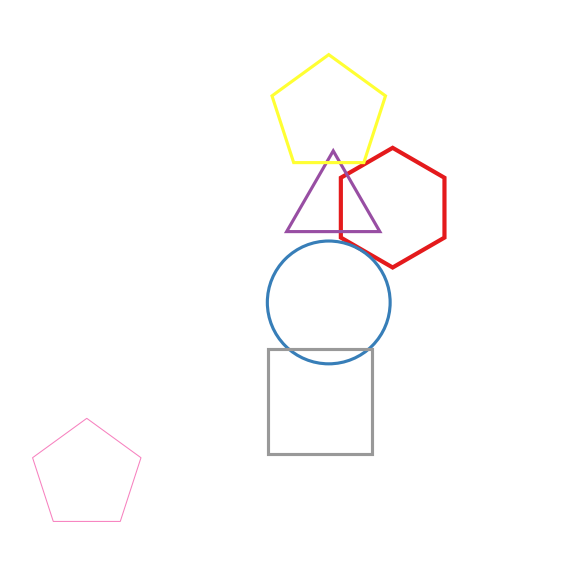[{"shape": "hexagon", "thickness": 2, "radius": 0.52, "center": [0.68, 0.64]}, {"shape": "circle", "thickness": 1.5, "radius": 0.53, "center": [0.569, 0.475]}, {"shape": "triangle", "thickness": 1.5, "radius": 0.47, "center": [0.577, 0.645]}, {"shape": "pentagon", "thickness": 1.5, "radius": 0.52, "center": [0.569, 0.801]}, {"shape": "pentagon", "thickness": 0.5, "radius": 0.49, "center": [0.15, 0.176]}, {"shape": "square", "thickness": 1.5, "radius": 0.45, "center": [0.554, 0.304]}]